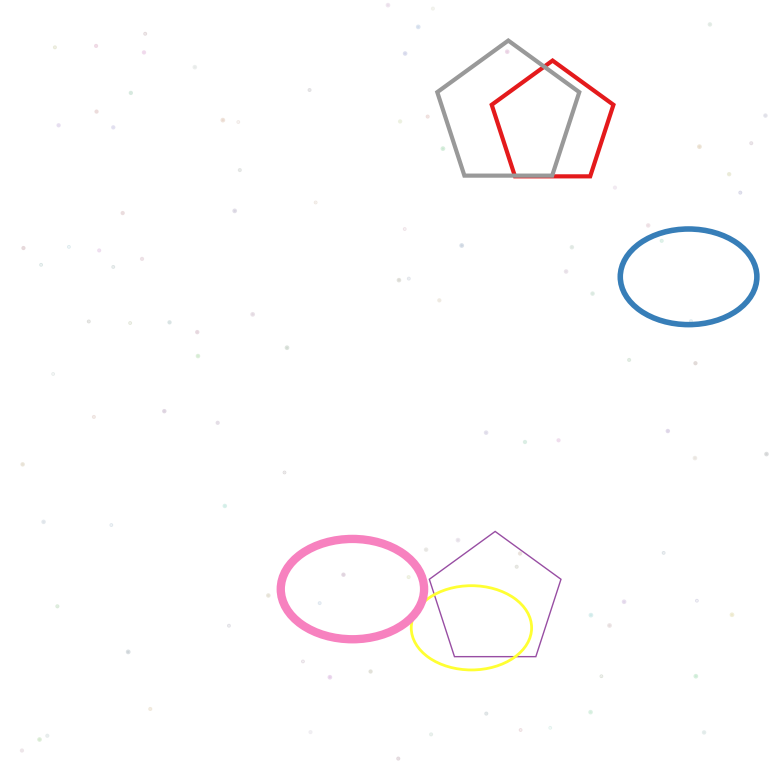[{"shape": "pentagon", "thickness": 1.5, "radius": 0.42, "center": [0.718, 0.838]}, {"shape": "oval", "thickness": 2, "radius": 0.44, "center": [0.894, 0.641]}, {"shape": "pentagon", "thickness": 0.5, "radius": 0.45, "center": [0.643, 0.22]}, {"shape": "oval", "thickness": 1, "radius": 0.39, "center": [0.612, 0.185]}, {"shape": "oval", "thickness": 3, "radius": 0.47, "center": [0.458, 0.235]}, {"shape": "pentagon", "thickness": 1.5, "radius": 0.48, "center": [0.66, 0.85]}]